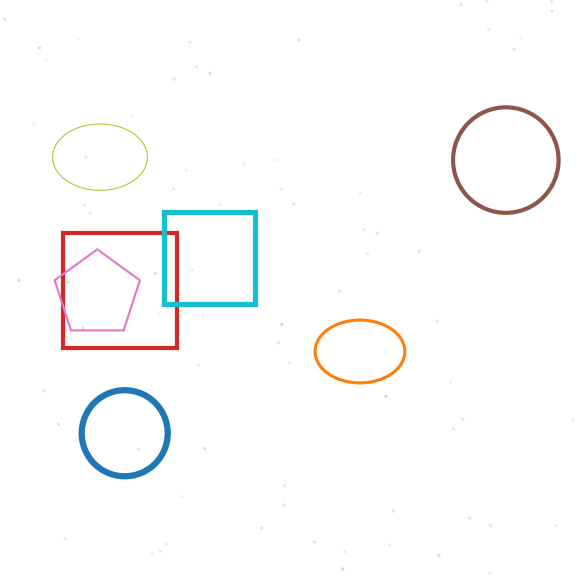[{"shape": "circle", "thickness": 3, "radius": 0.37, "center": [0.216, 0.249]}, {"shape": "oval", "thickness": 1.5, "radius": 0.39, "center": [0.623, 0.391]}, {"shape": "square", "thickness": 2, "radius": 0.5, "center": [0.208, 0.496]}, {"shape": "circle", "thickness": 2, "radius": 0.46, "center": [0.876, 0.722]}, {"shape": "pentagon", "thickness": 1, "radius": 0.39, "center": [0.168, 0.49]}, {"shape": "oval", "thickness": 0.5, "radius": 0.41, "center": [0.173, 0.727]}, {"shape": "square", "thickness": 2.5, "radius": 0.4, "center": [0.363, 0.553]}]